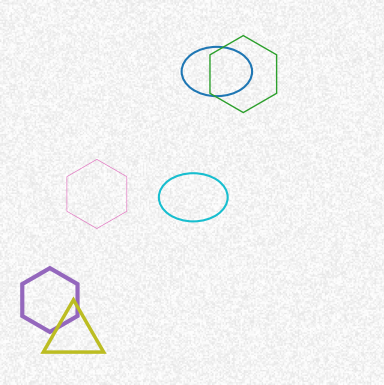[{"shape": "oval", "thickness": 1.5, "radius": 0.46, "center": [0.563, 0.814]}, {"shape": "hexagon", "thickness": 1, "radius": 0.5, "center": [0.632, 0.808]}, {"shape": "hexagon", "thickness": 3, "radius": 0.41, "center": [0.13, 0.221]}, {"shape": "hexagon", "thickness": 0.5, "radius": 0.45, "center": [0.252, 0.496]}, {"shape": "triangle", "thickness": 2.5, "radius": 0.45, "center": [0.191, 0.131]}, {"shape": "oval", "thickness": 1.5, "radius": 0.45, "center": [0.502, 0.488]}]